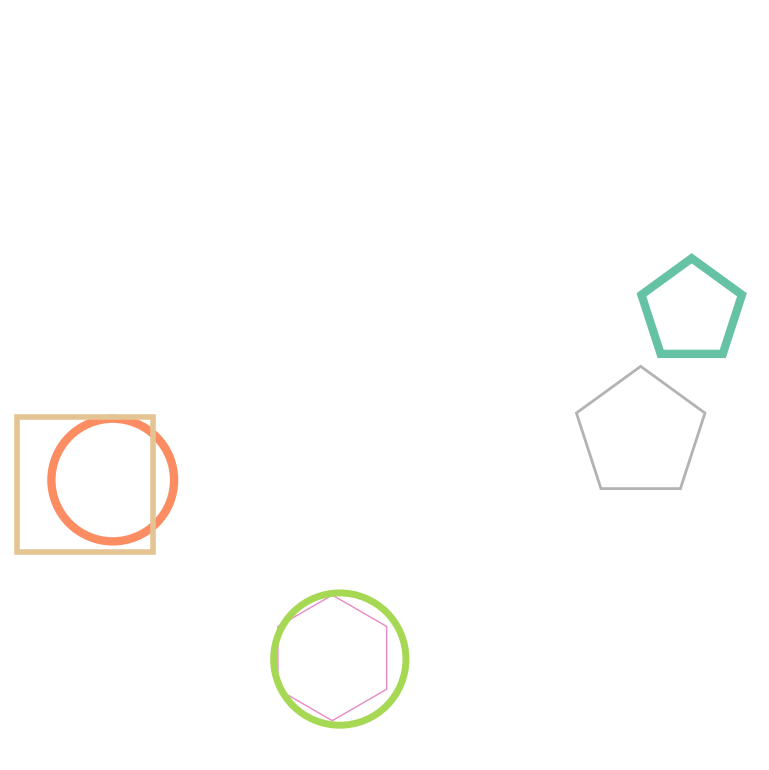[{"shape": "pentagon", "thickness": 3, "radius": 0.34, "center": [0.898, 0.596]}, {"shape": "circle", "thickness": 3, "radius": 0.4, "center": [0.146, 0.377]}, {"shape": "hexagon", "thickness": 0.5, "radius": 0.41, "center": [0.432, 0.146]}, {"shape": "circle", "thickness": 2.5, "radius": 0.43, "center": [0.441, 0.144]}, {"shape": "square", "thickness": 2, "radius": 0.44, "center": [0.111, 0.371]}, {"shape": "pentagon", "thickness": 1, "radius": 0.44, "center": [0.832, 0.436]}]